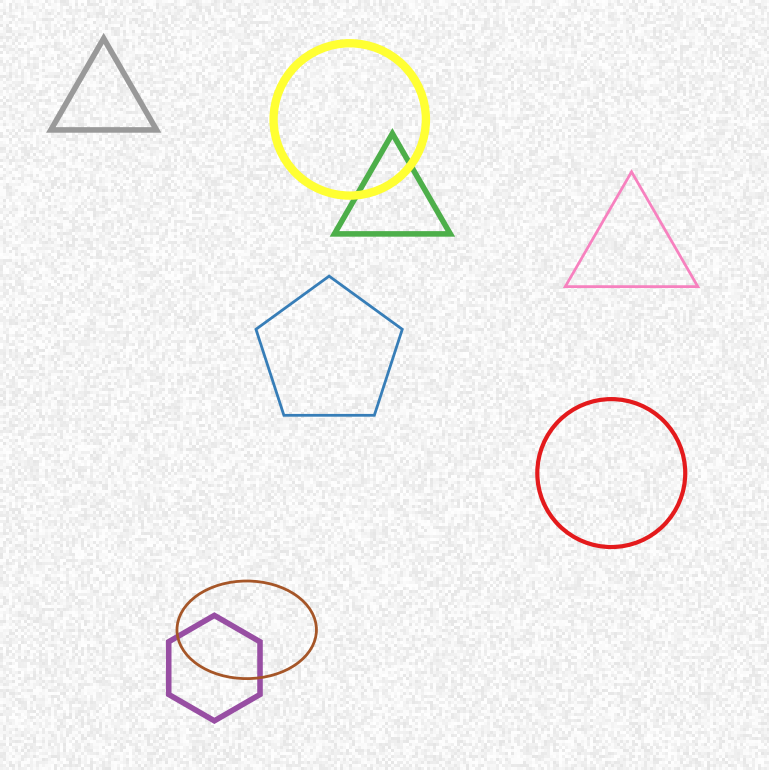[{"shape": "circle", "thickness": 1.5, "radius": 0.48, "center": [0.794, 0.386]}, {"shape": "pentagon", "thickness": 1, "radius": 0.5, "center": [0.427, 0.541]}, {"shape": "triangle", "thickness": 2, "radius": 0.43, "center": [0.51, 0.74]}, {"shape": "hexagon", "thickness": 2, "radius": 0.34, "center": [0.278, 0.132]}, {"shape": "circle", "thickness": 3, "radius": 0.49, "center": [0.454, 0.845]}, {"shape": "oval", "thickness": 1, "radius": 0.45, "center": [0.32, 0.182]}, {"shape": "triangle", "thickness": 1, "radius": 0.5, "center": [0.82, 0.677]}, {"shape": "triangle", "thickness": 2, "radius": 0.4, "center": [0.135, 0.871]}]